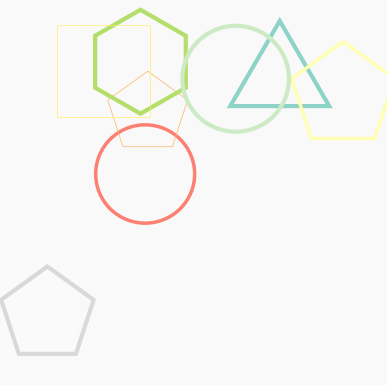[{"shape": "triangle", "thickness": 3, "radius": 0.74, "center": [0.722, 0.798]}, {"shape": "pentagon", "thickness": 2.5, "radius": 0.7, "center": [0.885, 0.753]}, {"shape": "circle", "thickness": 2.5, "radius": 0.64, "center": [0.375, 0.548]}, {"shape": "pentagon", "thickness": 0.5, "radius": 0.54, "center": [0.381, 0.707]}, {"shape": "hexagon", "thickness": 3, "radius": 0.67, "center": [0.362, 0.84]}, {"shape": "pentagon", "thickness": 3, "radius": 0.63, "center": [0.122, 0.182]}, {"shape": "circle", "thickness": 3, "radius": 0.69, "center": [0.608, 0.795]}, {"shape": "square", "thickness": 0.5, "radius": 0.6, "center": [0.267, 0.816]}]